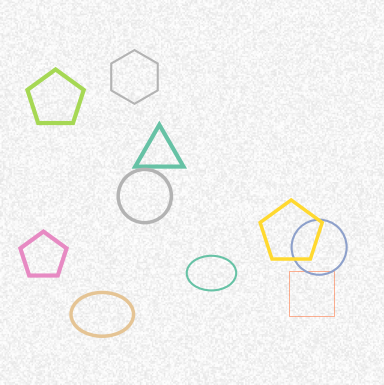[{"shape": "oval", "thickness": 1.5, "radius": 0.32, "center": [0.549, 0.291]}, {"shape": "triangle", "thickness": 3, "radius": 0.36, "center": [0.414, 0.604]}, {"shape": "square", "thickness": 0.5, "radius": 0.29, "center": [0.809, 0.238]}, {"shape": "circle", "thickness": 1.5, "radius": 0.36, "center": [0.829, 0.358]}, {"shape": "pentagon", "thickness": 3, "radius": 0.32, "center": [0.113, 0.335]}, {"shape": "pentagon", "thickness": 3, "radius": 0.38, "center": [0.144, 0.743]}, {"shape": "pentagon", "thickness": 2.5, "radius": 0.42, "center": [0.756, 0.396]}, {"shape": "oval", "thickness": 2.5, "radius": 0.41, "center": [0.266, 0.184]}, {"shape": "hexagon", "thickness": 1.5, "radius": 0.35, "center": [0.349, 0.8]}, {"shape": "circle", "thickness": 2.5, "radius": 0.35, "center": [0.376, 0.491]}]